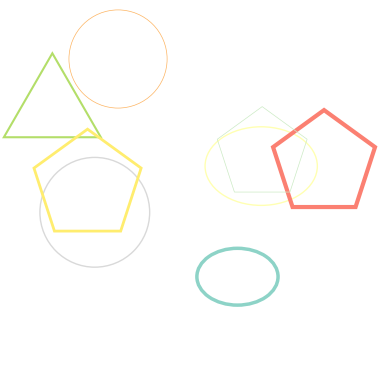[{"shape": "oval", "thickness": 2.5, "radius": 0.53, "center": [0.617, 0.281]}, {"shape": "oval", "thickness": 1, "radius": 0.73, "center": [0.678, 0.569]}, {"shape": "pentagon", "thickness": 3, "radius": 0.7, "center": [0.842, 0.575]}, {"shape": "circle", "thickness": 0.5, "radius": 0.64, "center": [0.307, 0.847]}, {"shape": "triangle", "thickness": 1.5, "radius": 0.73, "center": [0.136, 0.716]}, {"shape": "circle", "thickness": 1, "radius": 0.71, "center": [0.246, 0.449]}, {"shape": "pentagon", "thickness": 0.5, "radius": 0.61, "center": [0.681, 0.6]}, {"shape": "pentagon", "thickness": 2, "radius": 0.73, "center": [0.227, 0.518]}]